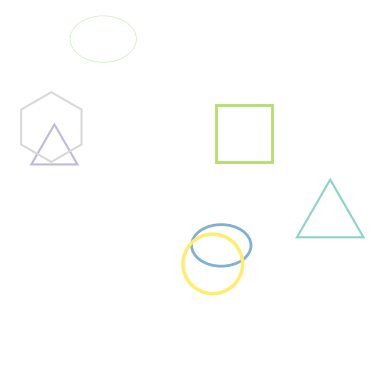[{"shape": "triangle", "thickness": 1.5, "radius": 0.5, "center": [0.858, 0.434]}, {"shape": "triangle", "thickness": 1.5, "radius": 0.35, "center": [0.141, 0.608]}, {"shape": "oval", "thickness": 2, "radius": 0.39, "center": [0.575, 0.363]}, {"shape": "square", "thickness": 2, "radius": 0.37, "center": [0.634, 0.653]}, {"shape": "hexagon", "thickness": 1.5, "radius": 0.45, "center": [0.133, 0.67]}, {"shape": "oval", "thickness": 0.5, "radius": 0.43, "center": [0.268, 0.899]}, {"shape": "circle", "thickness": 2.5, "radius": 0.39, "center": [0.553, 0.315]}]